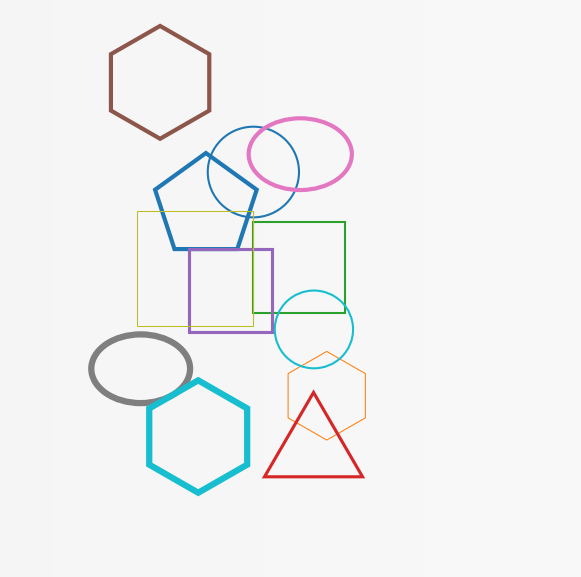[{"shape": "circle", "thickness": 1, "radius": 0.39, "center": [0.436, 0.701]}, {"shape": "pentagon", "thickness": 2, "radius": 0.46, "center": [0.354, 0.642]}, {"shape": "hexagon", "thickness": 0.5, "radius": 0.38, "center": [0.562, 0.314]}, {"shape": "square", "thickness": 1, "radius": 0.4, "center": [0.514, 0.536]}, {"shape": "triangle", "thickness": 1.5, "radius": 0.49, "center": [0.539, 0.222]}, {"shape": "square", "thickness": 1.5, "radius": 0.36, "center": [0.396, 0.496]}, {"shape": "hexagon", "thickness": 2, "radius": 0.49, "center": [0.275, 0.857]}, {"shape": "oval", "thickness": 2, "radius": 0.44, "center": [0.517, 0.732]}, {"shape": "oval", "thickness": 3, "radius": 0.42, "center": [0.242, 0.361]}, {"shape": "square", "thickness": 0.5, "radius": 0.5, "center": [0.335, 0.535]}, {"shape": "hexagon", "thickness": 3, "radius": 0.49, "center": [0.341, 0.243]}, {"shape": "circle", "thickness": 1, "radius": 0.34, "center": [0.54, 0.429]}]